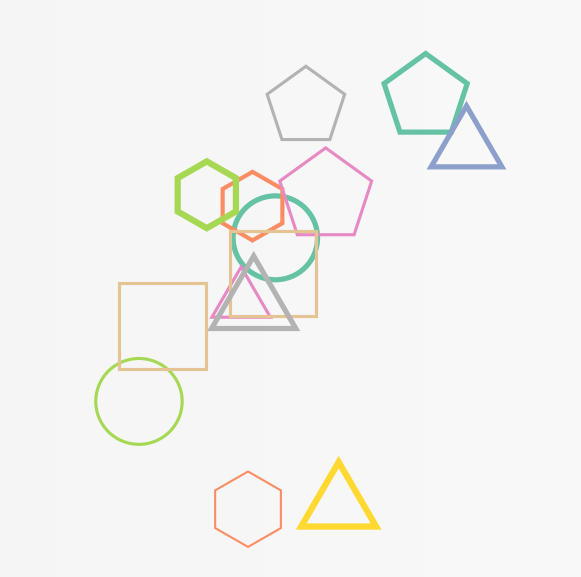[{"shape": "pentagon", "thickness": 2.5, "radius": 0.38, "center": [0.732, 0.831]}, {"shape": "circle", "thickness": 2.5, "radius": 0.36, "center": [0.474, 0.587]}, {"shape": "hexagon", "thickness": 2, "radius": 0.3, "center": [0.434, 0.642]}, {"shape": "hexagon", "thickness": 1, "radius": 0.33, "center": [0.427, 0.117]}, {"shape": "triangle", "thickness": 2.5, "radius": 0.35, "center": [0.803, 0.745]}, {"shape": "pentagon", "thickness": 1.5, "radius": 0.42, "center": [0.56, 0.66]}, {"shape": "triangle", "thickness": 1.5, "radius": 0.29, "center": [0.415, 0.479]}, {"shape": "circle", "thickness": 1.5, "radius": 0.37, "center": [0.239, 0.304]}, {"shape": "hexagon", "thickness": 3, "radius": 0.29, "center": [0.356, 0.662]}, {"shape": "triangle", "thickness": 3, "radius": 0.37, "center": [0.583, 0.125]}, {"shape": "square", "thickness": 1.5, "radius": 0.37, "center": [0.47, 0.526]}, {"shape": "square", "thickness": 1.5, "radius": 0.37, "center": [0.279, 0.434]}, {"shape": "triangle", "thickness": 2.5, "radius": 0.42, "center": [0.436, 0.472]}, {"shape": "pentagon", "thickness": 1.5, "radius": 0.35, "center": [0.526, 0.814]}]